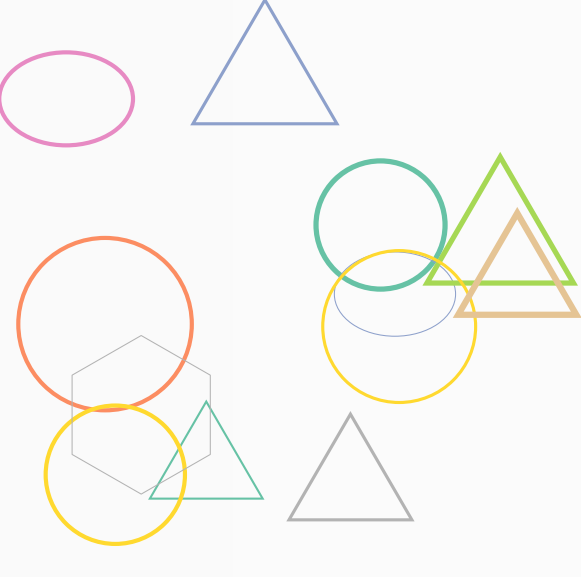[{"shape": "triangle", "thickness": 1, "radius": 0.56, "center": [0.355, 0.192]}, {"shape": "circle", "thickness": 2.5, "radius": 0.56, "center": [0.655, 0.61]}, {"shape": "circle", "thickness": 2, "radius": 0.75, "center": [0.181, 0.438]}, {"shape": "triangle", "thickness": 1.5, "radius": 0.72, "center": [0.456, 0.856]}, {"shape": "oval", "thickness": 0.5, "radius": 0.52, "center": [0.68, 0.49]}, {"shape": "oval", "thickness": 2, "radius": 0.58, "center": [0.114, 0.828]}, {"shape": "triangle", "thickness": 2.5, "radius": 0.73, "center": [0.861, 0.582]}, {"shape": "circle", "thickness": 2, "radius": 0.6, "center": [0.198, 0.177]}, {"shape": "circle", "thickness": 1.5, "radius": 0.66, "center": [0.687, 0.434]}, {"shape": "triangle", "thickness": 3, "radius": 0.59, "center": [0.89, 0.513]}, {"shape": "triangle", "thickness": 1.5, "radius": 0.61, "center": [0.603, 0.16]}, {"shape": "hexagon", "thickness": 0.5, "radius": 0.69, "center": [0.243, 0.281]}]